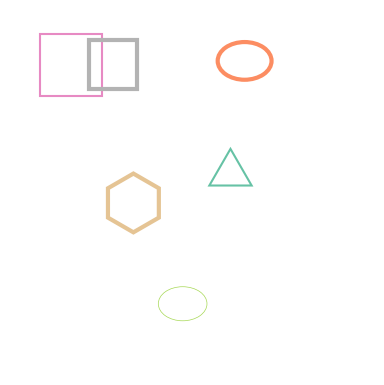[{"shape": "triangle", "thickness": 1.5, "radius": 0.32, "center": [0.599, 0.55]}, {"shape": "oval", "thickness": 3, "radius": 0.35, "center": [0.635, 0.842]}, {"shape": "square", "thickness": 1.5, "radius": 0.4, "center": [0.184, 0.831]}, {"shape": "oval", "thickness": 0.5, "radius": 0.32, "center": [0.474, 0.211]}, {"shape": "hexagon", "thickness": 3, "radius": 0.38, "center": [0.346, 0.473]}, {"shape": "square", "thickness": 3, "radius": 0.32, "center": [0.294, 0.833]}]